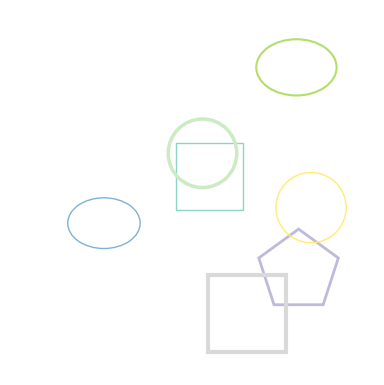[{"shape": "square", "thickness": 1, "radius": 0.43, "center": [0.545, 0.541]}, {"shape": "pentagon", "thickness": 2, "radius": 0.54, "center": [0.775, 0.296]}, {"shape": "oval", "thickness": 1, "radius": 0.47, "center": [0.27, 0.42]}, {"shape": "oval", "thickness": 1.5, "radius": 0.52, "center": [0.77, 0.825]}, {"shape": "square", "thickness": 3, "radius": 0.5, "center": [0.641, 0.185]}, {"shape": "circle", "thickness": 2.5, "radius": 0.45, "center": [0.526, 0.602]}, {"shape": "circle", "thickness": 1, "radius": 0.46, "center": [0.808, 0.461]}]